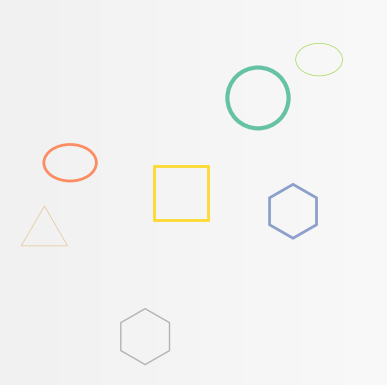[{"shape": "circle", "thickness": 3, "radius": 0.39, "center": [0.666, 0.746]}, {"shape": "oval", "thickness": 2, "radius": 0.34, "center": [0.181, 0.577]}, {"shape": "hexagon", "thickness": 2, "radius": 0.35, "center": [0.756, 0.451]}, {"shape": "oval", "thickness": 0.5, "radius": 0.3, "center": [0.823, 0.845]}, {"shape": "square", "thickness": 2, "radius": 0.35, "center": [0.466, 0.498]}, {"shape": "triangle", "thickness": 0.5, "radius": 0.35, "center": [0.115, 0.396]}, {"shape": "hexagon", "thickness": 1, "radius": 0.36, "center": [0.375, 0.126]}]